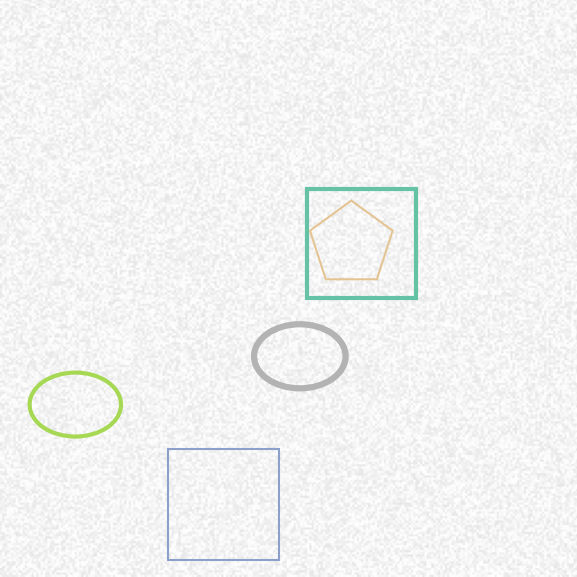[{"shape": "square", "thickness": 2, "radius": 0.47, "center": [0.626, 0.578]}, {"shape": "square", "thickness": 1, "radius": 0.48, "center": [0.388, 0.126]}, {"shape": "oval", "thickness": 2, "radius": 0.4, "center": [0.13, 0.299]}, {"shape": "pentagon", "thickness": 1, "radius": 0.38, "center": [0.608, 0.576]}, {"shape": "oval", "thickness": 3, "radius": 0.4, "center": [0.519, 0.382]}]